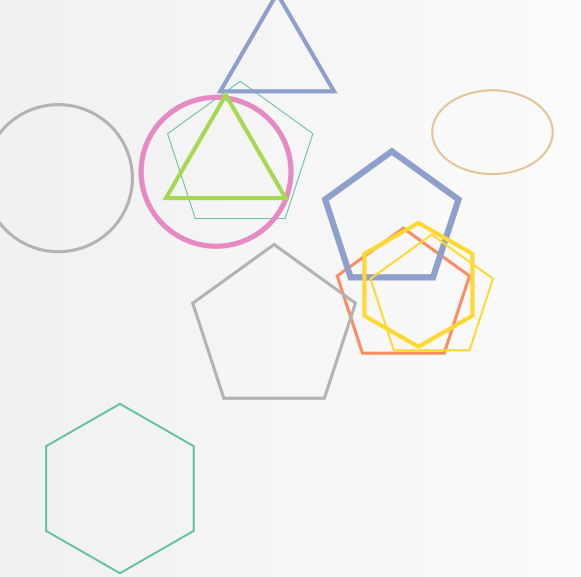[{"shape": "hexagon", "thickness": 1, "radius": 0.73, "center": [0.206, 0.153]}, {"shape": "pentagon", "thickness": 0.5, "radius": 0.66, "center": [0.413, 0.727]}, {"shape": "pentagon", "thickness": 1.5, "radius": 0.6, "center": [0.694, 0.484]}, {"shape": "triangle", "thickness": 2, "radius": 0.56, "center": [0.477, 0.897]}, {"shape": "pentagon", "thickness": 3, "radius": 0.6, "center": [0.674, 0.616]}, {"shape": "circle", "thickness": 2.5, "radius": 0.64, "center": [0.372, 0.702]}, {"shape": "triangle", "thickness": 2, "radius": 0.59, "center": [0.389, 0.716]}, {"shape": "pentagon", "thickness": 1, "radius": 0.55, "center": [0.743, 0.482]}, {"shape": "hexagon", "thickness": 2, "radius": 0.54, "center": [0.72, 0.506]}, {"shape": "oval", "thickness": 1, "radius": 0.52, "center": [0.847, 0.77]}, {"shape": "circle", "thickness": 1.5, "radius": 0.64, "center": [0.1, 0.691]}, {"shape": "pentagon", "thickness": 1.5, "radius": 0.74, "center": [0.472, 0.429]}]